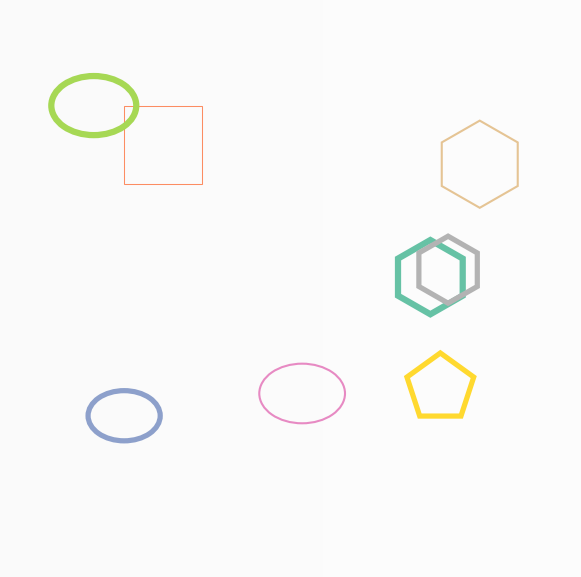[{"shape": "hexagon", "thickness": 3, "radius": 0.32, "center": [0.74, 0.519]}, {"shape": "square", "thickness": 0.5, "radius": 0.34, "center": [0.28, 0.748]}, {"shape": "oval", "thickness": 2.5, "radius": 0.31, "center": [0.214, 0.279]}, {"shape": "oval", "thickness": 1, "radius": 0.37, "center": [0.52, 0.318]}, {"shape": "oval", "thickness": 3, "radius": 0.37, "center": [0.161, 0.816]}, {"shape": "pentagon", "thickness": 2.5, "radius": 0.3, "center": [0.758, 0.328]}, {"shape": "hexagon", "thickness": 1, "radius": 0.38, "center": [0.825, 0.715]}, {"shape": "hexagon", "thickness": 2.5, "radius": 0.29, "center": [0.771, 0.532]}]